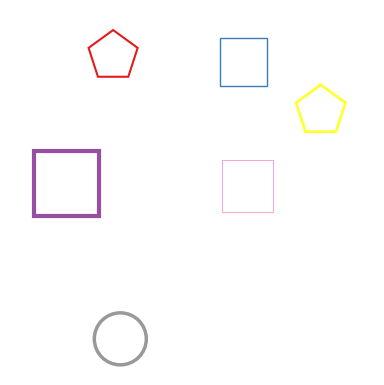[{"shape": "pentagon", "thickness": 1.5, "radius": 0.34, "center": [0.294, 0.855]}, {"shape": "square", "thickness": 1, "radius": 0.31, "center": [0.632, 0.839]}, {"shape": "square", "thickness": 3, "radius": 0.42, "center": [0.172, 0.524]}, {"shape": "pentagon", "thickness": 2, "radius": 0.34, "center": [0.833, 0.712]}, {"shape": "square", "thickness": 0.5, "radius": 0.33, "center": [0.643, 0.517]}, {"shape": "circle", "thickness": 2.5, "radius": 0.34, "center": [0.313, 0.12]}]